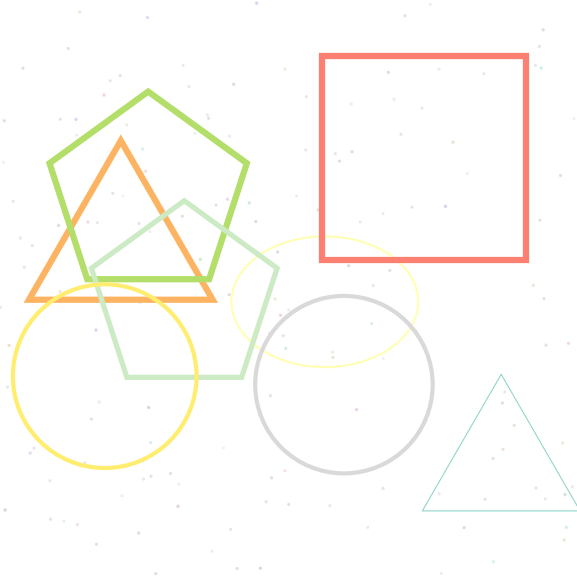[{"shape": "triangle", "thickness": 0.5, "radius": 0.79, "center": [0.868, 0.193]}, {"shape": "oval", "thickness": 1, "radius": 0.81, "center": [0.562, 0.477]}, {"shape": "square", "thickness": 3, "radius": 0.88, "center": [0.734, 0.725]}, {"shape": "triangle", "thickness": 3, "radius": 0.92, "center": [0.209, 0.572]}, {"shape": "pentagon", "thickness": 3, "radius": 0.9, "center": [0.257, 0.661]}, {"shape": "circle", "thickness": 2, "radius": 0.77, "center": [0.596, 0.333]}, {"shape": "pentagon", "thickness": 2.5, "radius": 0.85, "center": [0.319, 0.482]}, {"shape": "circle", "thickness": 2, "radius": 0.8, "center": [0.181, 0.348]}]